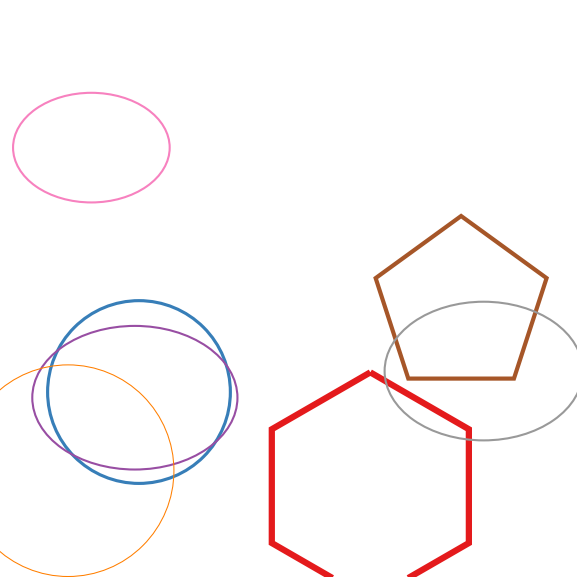[{"shape": "hexagon", "thickness": 3, "radius": 0.99, "center": [0.641, 0.157]}, {"shape": "circle", "thickness": 1.5, "radius": 0.79, "center": [0.241, 0.32]}, {"shape": "oval", "thickness": 1, "radius": 0.89, "center": [0.234, 0.31]}, {"shape": "circle", "thickness": 0.5, "radius": 0.92, "center": [0.118, 0.184]}, {"shape": "pentagon", "thickness": 2, "radius": 0.78, "center": [0.798, 0.469]}, {"shape": "oval", "thickness": 1, "radius": 0.68, "center": [0.158, 0.744]}, {"shape": "oval", "thickness": 1, "radius": 0.86, "center": [0.838, 0.357]}]